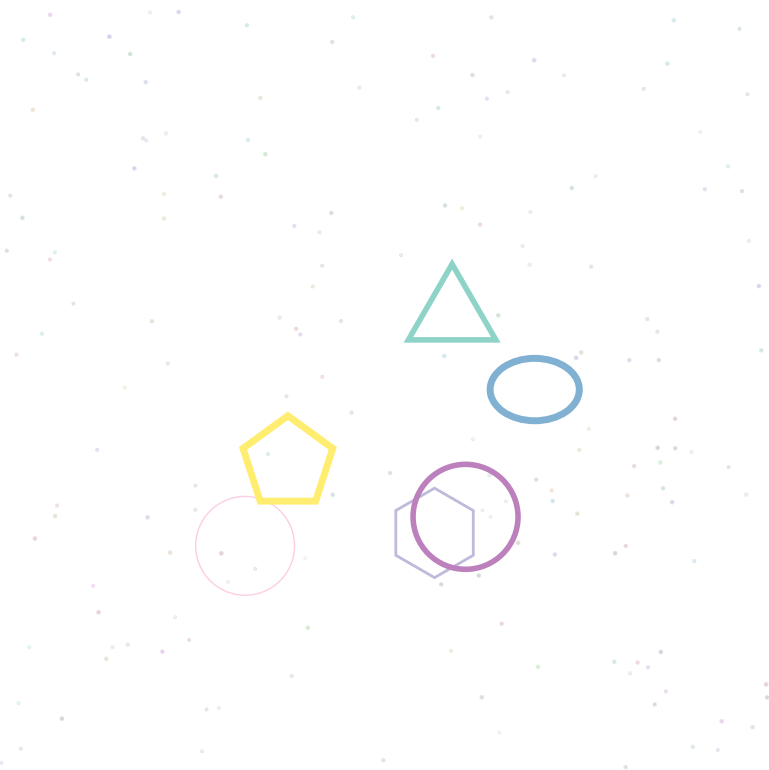[{"shape": "triangle", "thickness": 2, "radius": 0.33, "center": [0.587, 0.591]}, {"shape": "hexagon", "thickness": 1, "radius": 0.29, "center": [0.564, 0.308]}, {"shape": "oval", "thickness": 2.5, "radius": 0.29, "center": [0.694, 0.494]}, {"shape": "circle", "thickness": 0.5, "radius": 0.32, "center": [0.318, 0.291]}, {"shape": "circle", "thickness": 2, "radius": 0.34, "center": [0.605, 0.329]}, {"shape": "pentagon", "thickness": 2.5, "radius": 0.31, "center": [0.374, 0.399]}]